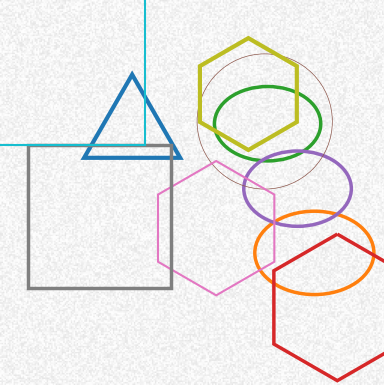[{"shape": "triangle", "thickness": 3, "radius": 0.72, "center": [0.343, 0.662]}, {"shape": "oval", "thickness": 2.5, "radius": 0.77, "center": [0.817, 0.343]}, {"shape": "oval", "thickness": 2.5, "radius": 0.69, "center": [0.695, 0.679]}, {"shape": "hexagon", "thickness": 2.5, "radius": 0.95, "center": [0.876, 0.202]}, {"shape": "oval", "thickness": 2.5, "radius": 0.7, "center": [0.773, 0.51]}, {"shape": "circle", "thickness": 0.5, "radius": 0.88, "center": [0.688, 0.684]}, {"shape": "hexagon", "thickness": 1.5, "radius": 0.87, "center": [0.561, 0.407]}, {"shape": "square", "thickness": 2.5, "radius": 0.93, "center": [0.258, 0.438]}, {"shape": "hexagon", "thickness": 3, "radius": 0.73, "center": [0.645, 0.756]}, {"shape": "square", "thickness": 1.5, "radius": 0.97, "center": [0.183, 0.818]}]